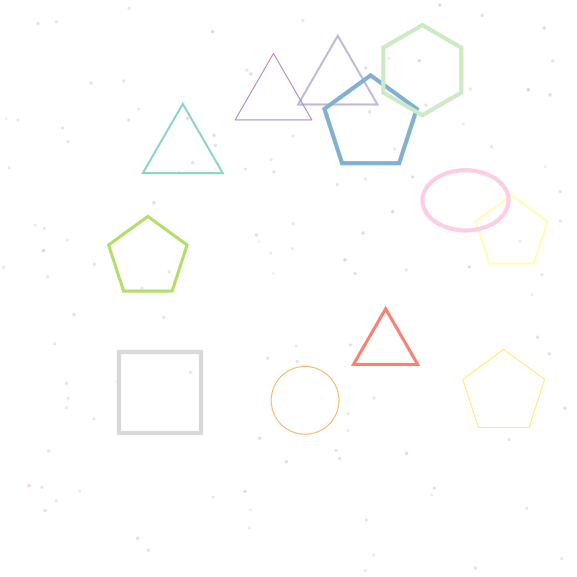[{"shape": "triangle", "thickness": 1, "radius": 0.4, "center": [0.317, 0.739]}, {"shape": "pentagon", "thickness": 1, "radius": 0.33, "center": [0.886, 0.596]}, {"shape": "triangle", "thickness": 1, "radius": 0.4, "center": [0.585, 0.858]}, {"shape": "triangle", "thickness": 1.5, "radius": 0.32, "center": [0.668, 0.4]}, {"shape": "pentagon", "thickness": 2, "radius": 0.42, "center": [0.642, 0.785]}, {"shape": "circle", "thickness": 0.5, "radius": 0.29, "center": [0.528, 0.306]}, {"shape": "pentagon", "thickness": 1.5, "radius": 0.36, "center": [0.256, 0.553]}, {"shape": "oval", "thickness": 2, "radius": 0.37, "center": [0.806, 0.652]}, {"shape": "square", "thickness": 2, "radius": 0.35, "center": [0.277, 0.32]}, {"shape": "triangle", "thickness": 0.5, "radius": 0.38, "center": [0.474, 0.83]}, {"shape": "hexagon", "thickness": 2, "radius": 0.39, "center": [0.731, 0.878]}, {"shape": "pentagon", "thickness": 0.5, "radius": 0.37, "center": [0.872, 0.319]}]